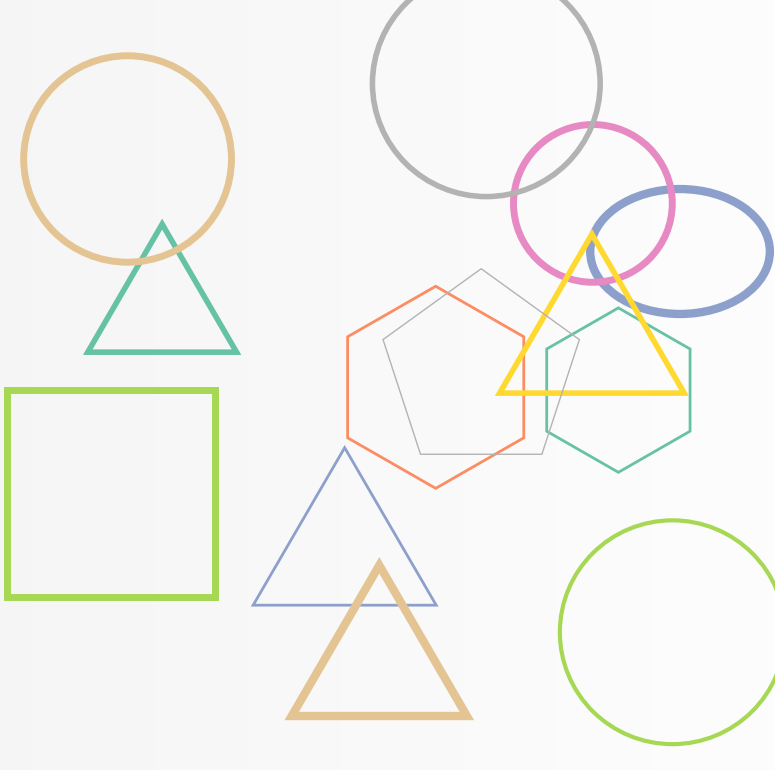[{"shape": "hexagon", "thickness": 1, "radius": 0.53, "center": [0.798, 0.493]}, {"shape": "triangle", "thickness": 2, "radius": 0.55, "center": [0.209, 0.598]}, {"shape": "hexagon", "thickness": 1, "radius": 0.66, "center": [0.562, 0.497]}, {"shape": "oval", "thickness": 3, "radius": 0.58, "center": [0.877, 0.673]}, {"shape": "triangle", "thickness": 1, "radius": 0.68, "center": [0.445, 0.282]}, {"shape": "circle", "thickness": 2.5, "radius": 0.51, "center": [0.765, 0.736]}, {"shape": "square", "thickness": 2.5, "radius": 0.67, "center": [0.144, 0.359]}, {"shape": "circle", "thickness": 1.5, "radius": 0.73, "center": [0.868, 0.179]}, {"shape": "triangle", "thickness": 2, "radius": 0.69, "center": [0.764, 0.558]}, {"shape": "triangle", "thickness": 3, "radius": 0.65, "center": [0.489, 0.135]}, {"shape": "circle", "thickness": 2.5, "radius": 0.67, "center": [0.165, 0.794]}, {"shape": "circle", "thickness": 2, "radius": 0.73, "center": [0.627, 0.892]}, {"shape": "pentagon", "thickness": 0.5, "radius": 0.67, "center": [0.621, 0.518]}]